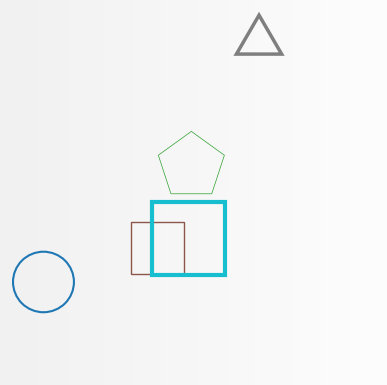[{"shape": "circle", "thickness": 1.5, "radius": 0.39, "center": [0.112, 0.268]}, {"shape": "pentagon", "thickness": 0.5, "radius": 0.45, "center": [0.494, 0.569]}, {"shape": "square", "thickness": 1, "radius": 0.34, "center": [0.407, 0.357]}, {"shape": "triangle", "thickness": 2.5, "radius": 0.34, "center": [0.668, 0.893]}, {"shape": "square", "thickness": 3, "radius": 0.47, "center": [0.486, 0.379]}]